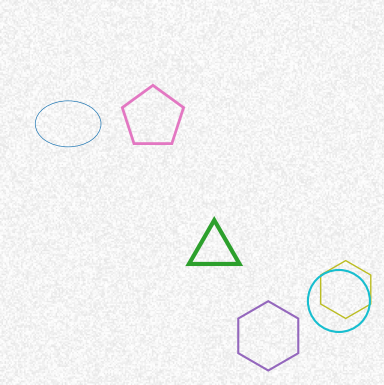[{"shape": "oval", "thickness": 0.5, "radius": 0.43, "center": [0.177, 0.678]}, {"shape": "triangle", "thickness": 3, "radius": 0.38, "center": [0.557, 0.352]}, {"shape": "hexagon", "thickness": 1.5, "radius": 0.45, "center": [0.697, 0.128]}, {"shape": "pentagon", "thickness": 2, "radius": 0.42, "center": [0.397, 0.695]}, {"shape": "hexagon", "thickness": 1, "radius": 0.38, "center": [0.898, 0.248]}, {"shape": "circle", "thickness": 1.5, "radius": 0.4, "center": [0.88, 0.218]}]